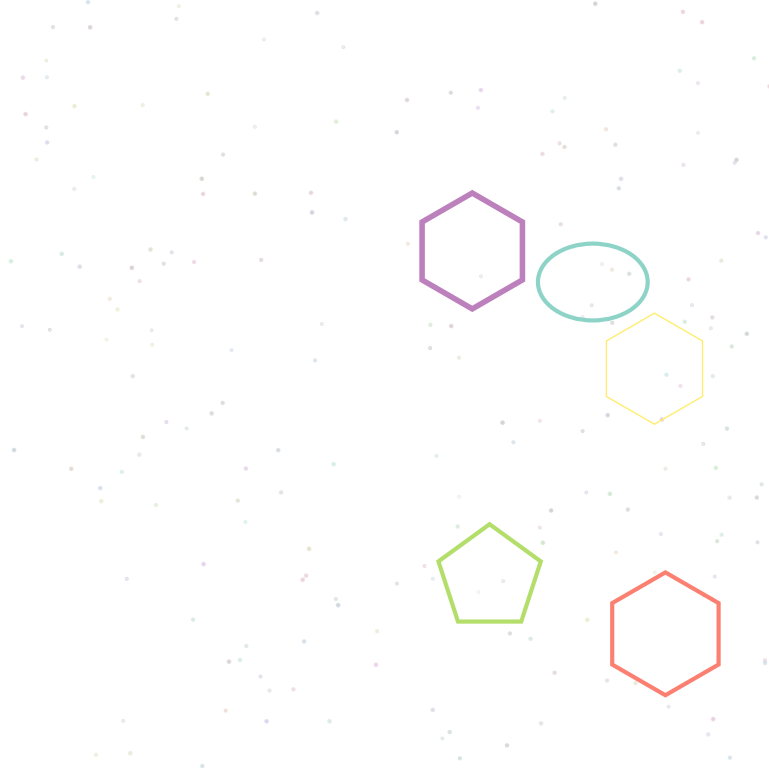[{"shape": "oval", "thickness": 1.5, "radius": 0.36, "center": [0.77, 0.634]}, {"shape": "hexagon", "thickness": 1.5, "radius": 0.4, "center": [0.864, 0.177]}, {"shape": "pentagon", "thickness": 1.5, "radius": 0.35, "center": [0.636, 0.249]}, {"shape": "hexagon", "thickness": 2, "radius": 0.38, "center": [0.613, 0.674]}, {"shape": "hexagon", "thickness": 0.5, "radius": 0.36, "center": [0.85, 0.521]}]